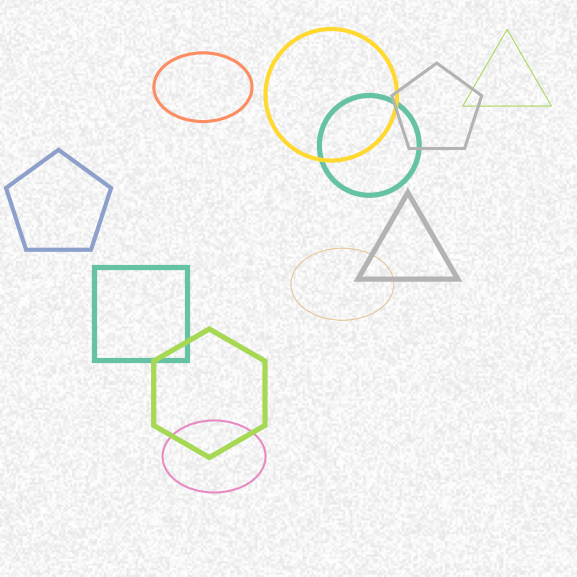[{"shape": "circle", "thickness": 2.5, "radius": 0.43, "center": [0.639, 0.747]}, {"shape": "square", "thickness": 2.5, "radius": 0.4, "center": [0.243, 0.456]}, {"shape": "oval", "thickness": 1.5, "radius": 0.42, "center": [0.351, 0.848]}, {"shape": "pentagon", "thickness": 2, "radius": 0.48, "center": [0.101, 0.644]}, {"shape": "oval", "thickness": 1, "radius": 0.45, "center": [0.371, 0.209]}, {"shape": "hexagon", "thickness": 2.5, "radius": 0.56, "center": [0.362, 0.318]}, {"shape": "triangle", "thickness": 0.5, "radius": 0.44, "center": [0.878, 0.86]}, {"shape": "circle", "thickness": 2, "radius": 0.57, "center": [0.574, 0.835]}, {"shape": "oval", "thickness": 0.5, "radius": 0.45, "center": [0.593, 0.507]}, {"shape": "pentagon", "thickness": 1.5, "radius": 0.41, "center": [0.756, 0.808]}, {"shape": "triangle", "thickness": 2.5, "radius": 0.5, "center": [0.706, 0.566]}]